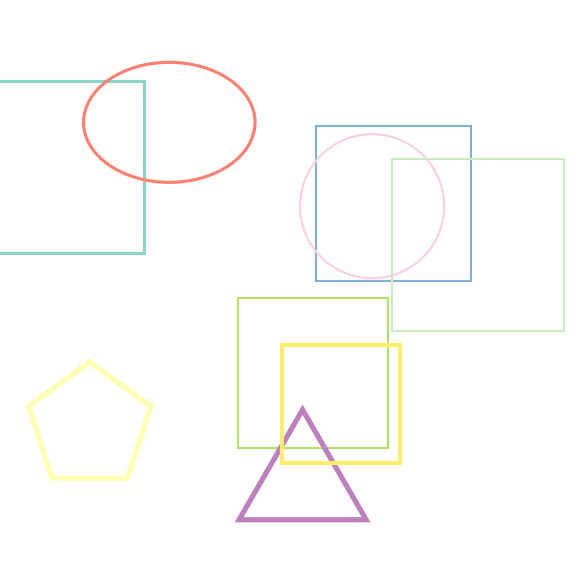[{"shape": "square", "thickness": 1.5, "radius": 0.74, "center": [0.101, 0.71]}, {"shape": "pentagon", "thickness": 2.5, "radius": 0.56, "center": [0.155, 0.261]}, {"shape": "oval", "thickness": 1.5, "radius": 0.74, "center": [0.293, 0.787]}, {"shape": "square", "thickness": 1, "radius": 0.67, "center": [0.682, 0.646]}, {"shape": "square", "thickness": 1, "radius": 0.65, "center": [0.542, 0.353]}, {"shape": "circle", "thickness": 1, "radius": 0.62, "center": [0.644, 0.642]}, {"shape": "triangle", "thickness": 2.5, "radius": 0.64, "center": [0.524, 0.163]}, {"shape": "square", "thickness": 1, "radius": 0.74, "center": [0.827, 0.576]}, {"shape": "square", "thickness": 2, "radius": 0.51, "center": [0.591, 0.3]}]